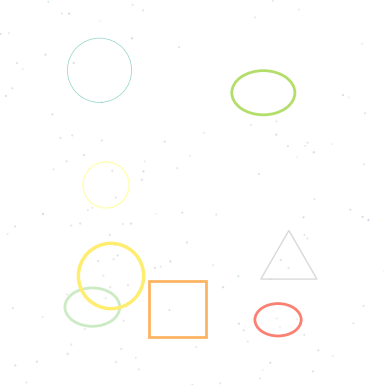[{"shape": "circle", "thickness": 0.5, "radius": 0.42, "center": [0.258, 0.817]}, {"shape": "circle", "thickness": 1, "radius": 0.3, "center": [0.275, 0.519]}, {"shape": "oval", "thickness": 2, "radius": 0.3, "center": [0.722, 0.169]}, {"shape": "square", "thickness": 2, "radius": 0.37, "center": [0.461, 0.198]}, {"shape": "oval", "thickness": 2, "radius": 0.41, "center": [0.684, 0.759]}, {"shape": "triangle", "thickness": 1, "radius": 0.42, "center": [0.75, 0.317]}, {"shape": "oval", "thickness": 2, "radius": 0.36, "center": [0.24, 0.202]}, {"shape": "circle", "thickness": 2.5, "radius": 0.42, "center": [0.288, 0.283]}]